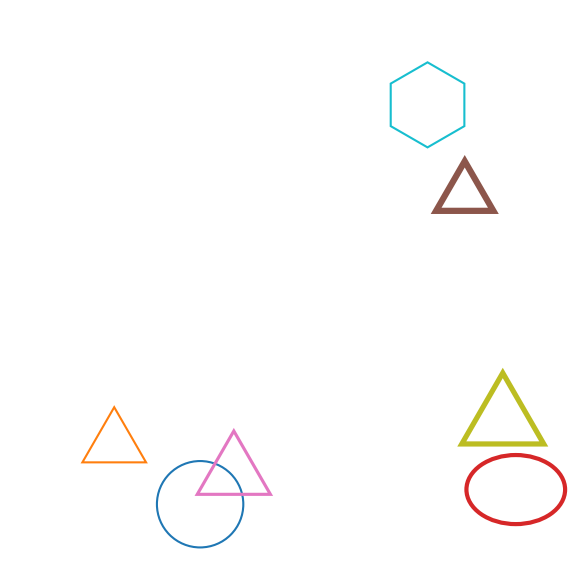[{"shape": "circle", "thickness": 1, "radius": 0.37, "center": [0.347, 0.126]}, {"shape": "triangle", "thickness": 1, "radius": 0.32, "center": [0.198, 0.23]}, {"shape": "oval", "thickness": 2, "radius": 0.43, "center": [0.893, 0.151]}, {"shape": "triangle", "thickness": 3, "radius": 0.29, "center": [0.805, 0.663]}, {"shape": "triangle", "thickness": 1.5, "radius": 0.37, "center": [0.405, 0.18]}, {"shape": "triangle", "thickness": 2.5, "radius": 0.41, "center": [0.871, 0.271]}, {"shape": "hexagon", "thickness": 1, "radius": 0.37, "center": [0.74, 0.818]}]